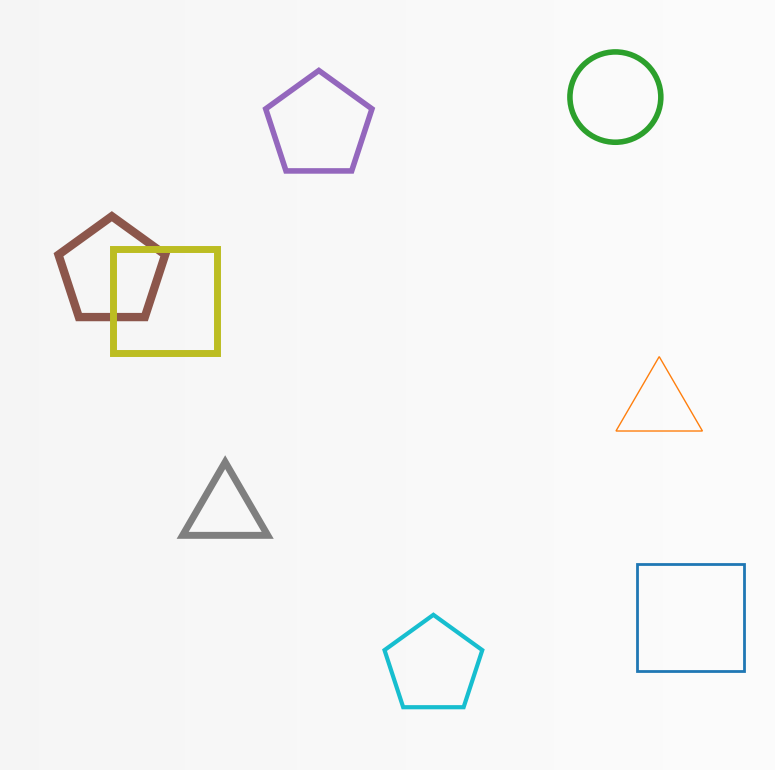[{"shape": "square", "thickness": 1, "radius": 0.35, "center": [0.891, 0.198]}, {"shape": "triangle", "thickness": 0.5, "radius": 0.32, "center": [0.851, 0.472]}, {"shape": "circle", "thickness": 2, "radius": 0.29, "center": [0.794, 0.874]}, {"shape": "pentagon", "thickness": 2, "radius": 0.36, "center": [0.411, 0.836]}, {"shape": "pentagon", "thickness": 3, "radius": 0.36, "center": [0.144, 0.647]}, {"shape": "triangle", "thickness": 2.5, "radius": 0.32, "center": [0.291, 0.336]}, {"shape": "square", "thickness": 2.5, "radius": 0.34, "center": [0.213, 0.609]}, {"shape": "pentagon", "thickness": 1.5, "radius": 0.33, "center": [0.559, 0.135]}]